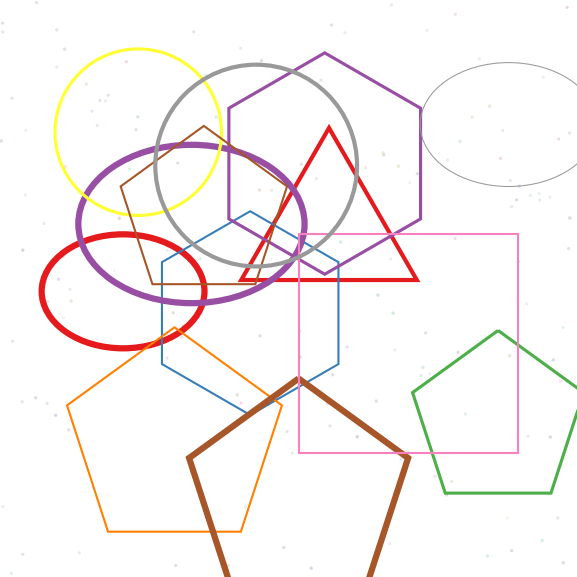[{"shape": "triangle", "thickness": 2, "radius": 0.88, "center": [0.57, 0.602]}, {"shape": "oval", "thickness": 3, "radius": 0.7, "center": [0.213, 0.495]}, {"shape": "hexagon", "thickness": 1, "radius": 0.88, "center": [0.433, 0.457]}, {"shape": "pentagon", "thickness": 1.5, "radius": 0.78, "center": [0.863, 0.271]}, {"shape": "oval", "thickness": 3, "radius": 0.98, "center": [0.332, 0.611]}, {"shape": "hexagon", "thickness": 1.5, "radius": 0.96, "center": [0.562, 0.716]}, {"shape": "pentagon", "thickness": 1, "radius": 0.98, "center": [0.302, 0.237]}, {"shape": "circle", "thickness": 1.5, "radius": 0.72, "center": [0.239, 0.77]}, {"shape": "pentagon", "thickness": 3, "radius": 1.0, "center": [0.517, 0.144]}, {"shape": "pentagon", "thickness": 1, "radius": 0.76, "center": [0.353, 0.63]}, {"shape": "square", "thickness": 1, "radius": 0.95, "center": [0.707, 0.404]}, {"shape": "oval", "thickness": 0.5, "radius": 0.77, "center": [0.881, 0.783]}, {"shape": "circle", "thickness": 2, "radius": 0.87, "center": [0.444, 0.712]}]